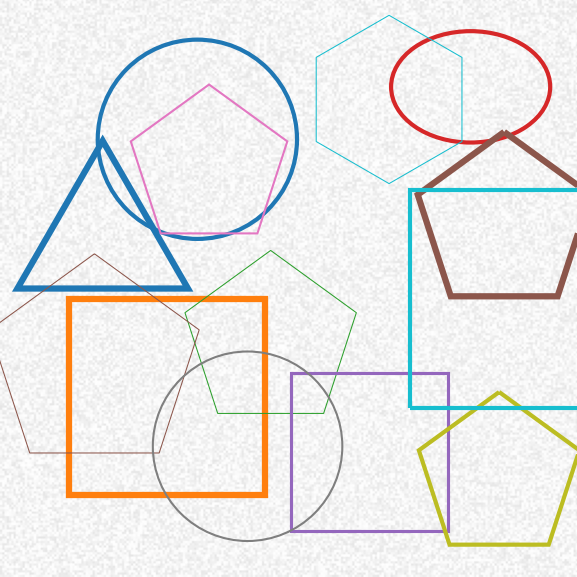[{"shape": "triangle", "thickness": 3, "radius": 0.85, "center": [0.178, 0.585]}, {"shape": "circle", "thickness": 2, "radius": 0.86, "center": [0.342, 0.758]}, {"shape": "square", "thickness": 3, "radius": 0.85, "center": [0.289, 0.311]}, {"shape": "pentagon", "thickness": 0.5, "radius": 0.78, "center": [0.469, 0.409]}, {"shape": "oval", "thickness": 2, "radius": 0.69, "center": [0.815, 0.849]}, {"shape": "square", "thickness": 1.5, "radius": 0.68, "center": [0.639, 0.217]}, {"shape": "pentagon", "thickness": 3, "radius": 0.79, "center": [0.873, 0.613]}, {"shape": "pentagon", "thickness": 0.5, "radius": 0.95, "center": [0.164, 0.369]}, {"shape": "pentagon", "thickness": 1, "radius": 0.71, "center": [0.362, 0.71]}, {"shape": "circle", "thickness": 1, "radius": 0.82, "center": [0.429, 0.226]}, {"shape": "pentagon", "thickness": 2, "radius": 0.73, "center": [0.864, 0.174]}, {"shape": "square", "thickness": 2, "radius": 0.94, "center": [0.899, 0.481]}, {"shape": "hexagon", "thickness": 0.5, "radius": 0.73, "center": [0.674, 0.827]}]